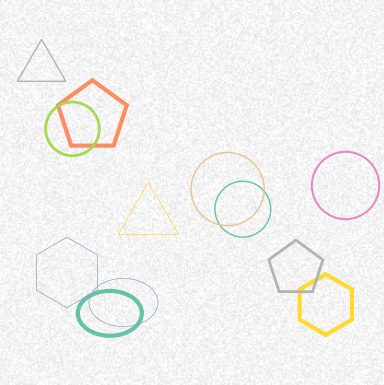[{"shape": "oval", "thickness": 3, "radius": 0.42, "center": [0.285, 0.186]}, {"shape": "circle", "thickness": 1, "radius": 0.36, "center": [0.631, 0.457]}, {"shape": "pentagon", "thickness": 3, "radius": 0.47, "center": [0.24, 0.698]}, {"shape": "oval", "thickness": 0.5, "radius": 0.45, "center": [0.321, 0.214]}, {"shape": "hexagon", "thickness": 0.5, "radius": 0.46, "center": [0.174, 0.292]}, {"shape": "circle", "thickness": 1.5, "radius": 0.44, "center": [0.898, 0.518]}, {"shape": "circle", "thickness": 2, "radius": 0.35, "center": [0.188, 0.665]}, {"shape": "triangle", "thickness": 0.5, "radius": 0.45, "center": [0.386, 0.436]}, {"shape": "hexagon", "thickness": 3, "radius": 0.39, "center": [0.846, 0.209]}, {"shape": "circle", "thickness": 1, "radius": 0.48, "center": [0.591, 0.509]}, {"shape": "triangle", "thickness": 1, "radius": 0.36, "center": [0.108, 0.825]}, {"shape": "pentagon", "thickness": 2, "radius": 0.37, "center": [0.768, 0.302]}]